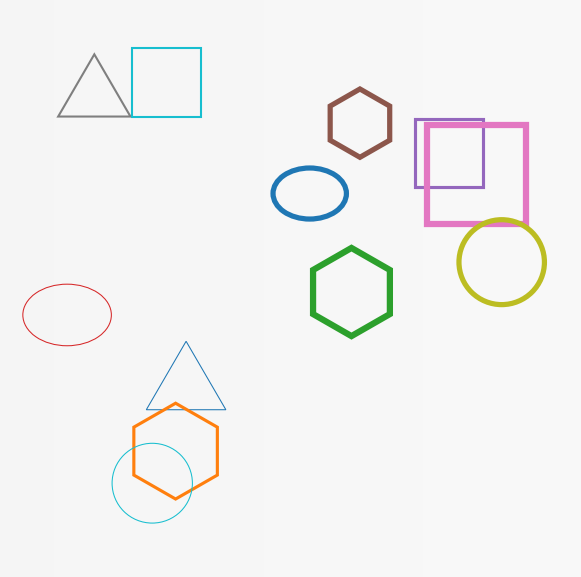[{"shape": "triangle", "thickness": 0.5, "radius": 0.4, "center": [0.32, 0.329]}, {"shape": "oval", "thickness": 2.5, "radius": 0.32, "center": [0.533, 0.664]}, {"shape": "hexagon", "thickness": 1.5, "radius": 0.41, "center": [0.302, 0.218]}, {"shape": "hexagon", "thickness": 3, "radius": 0.38, "center": [0.605, 0.493]}, {"shape": "oval", "thickness": 0.5, "radius": 0.38, "center": [0.115, 0.454]}, {"shape": "square", "thickness": 1.5, "radius": 0.29, "center": [0.772, 0.734]}, {"shape": "hexagon", "thickness": 2.5, "radius": 0.3, "center": [0.619, 0.786]}, {"shape": "square", "thickness": 3, "radius": 0.43, "center": [0.82, 0.697]}, {"shape": "triangle", "thickness": 1, "radius": 0.36, "center": [0.162, 0.833]}, {"shape": "circle", "thickness": 2.5, "radius": 0.37, "center": [0.863, 0.545]}, {"shape": "circle", "thickness": 0.5, "radius": 0.35, "center": [0.262, 0.162]}, {"shape": "square", "thickness": 1, "radius": 0.3, "center": [0.286, 0.856]}]